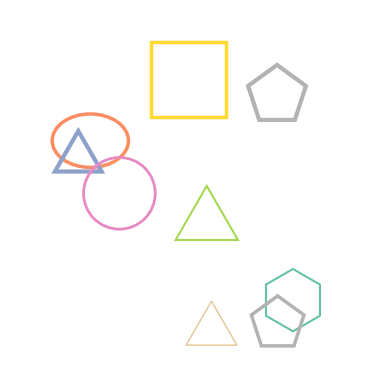[{"shape": "hexagon", "thickness": 1.5, "radius": 0.4, "center": [0.761, 0.22]}, {"shape": "oval", "thickness": 2.5, "radius": 0.5, "center": [0.235, 0.635]}, {"shape": "triangle", "thickness": 3, "radius": 0.35, "center": [0.203, 0.59]}, {"shape": "circle", "thickness": 2, "radius": 0.47, "center": [0.31, 0.498]}, {"shape": "triangle", "thickness": 1.5, "radius": 0.47, "center": [0.537, 0.423]}, {"shape": "square", "thickness": 2.5, "radius": 0.49, "center": [0.489, 0.794]}, {"shape": "triangle", "thickness": 1, "radius": 0.38, "center": [0.549, 0.142]}, {"shape": "pentagon", "thickness": 3, "radius": 0.39, "center": [0.72, 0.752]}, {"shape": "pentagon", "thickness": 2.5, "radius": 0.36, "center": [0.721, 0.16]}]